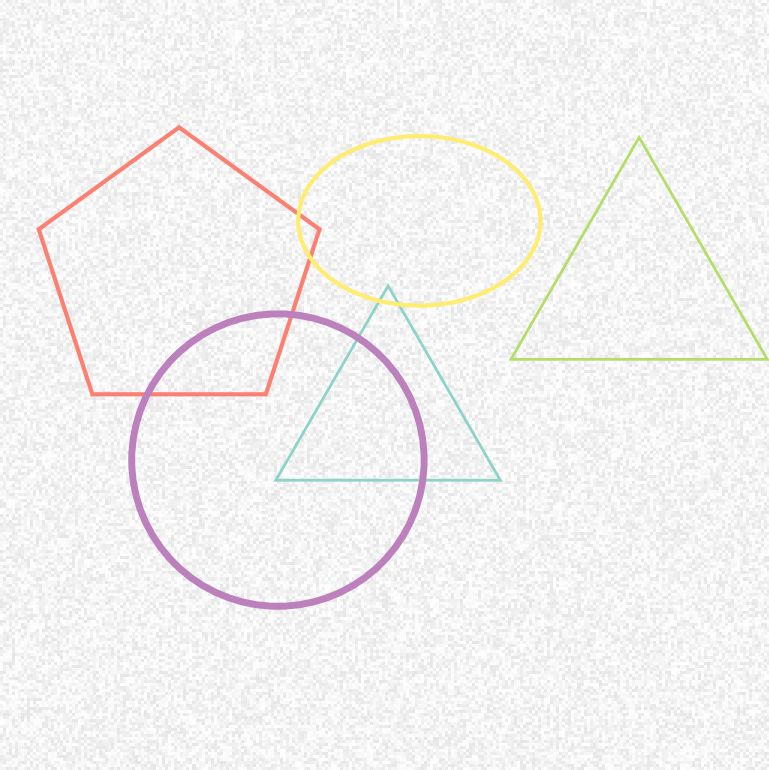[{"shape": "triangle", "thickness": 1, "radius": 0.84, "center": [0.504, 0.46]}, {"shape": "pentagon", "thickness": 1.5, "radius": 0.96, "center": [0.233, 0.643]}, {"shape": "triangle", "thickness": 1, "radius": 0.96, "center": [0.83, 0.629]}, {"shape": "circle", "thickness": 2.5, "radius": 0.95, "center": [0.361, 0.402]}, {"shape": "oval", "thickness": 1.5, "radius": 0.79, "center": [0.545, 0.713]}]